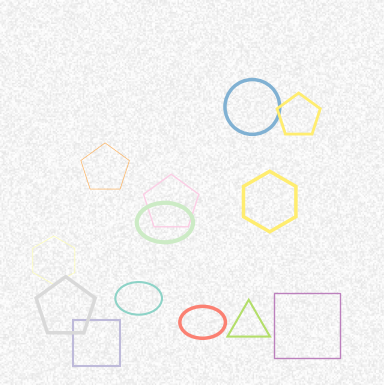[{"shape": "oval", "thickness": 1.5, "radius": 0.3, "center": [0.36, 0.225]}, {"shape": "hexagon", "thickness": 0.5, "radius": 0.32, "center": [0.14, 0.324]}, {"shape": "square", "thickness": 1.5, "radius": 0.3, "center": [0.251, 0.108]}, {"shape": "oval", "thickness": 2.5, "radius": 0.3, "center": [0.526, 0.163]}, {"shape": "circle", "thickness": 2.5, "radius": 0.36, "center": [0.655, 0.722]}, {"shape": "pentagon", "thickness": 0.5, "radius": 0.33, "center": [0.273, 0.563]}, {"shape": "triangle", "thickness": 1.5, "radius": 0.32, "center": [0.646, 0.158]}, {"shape": "pentagon", "thickness": 1, "radius": 0.38, "center": [0.445, 0.472]}, {"shape": "pentagon", "thickness": 2.5, "radius": 0.4, "center": [0.171, 0.201]}, {"shape": "square", "thickness": 1, "radius": 0.43, "center": [0.797, 0.154]}, {"shape": "oval", "thickness": 3, "radius": 0.37, "center": [0.428, 0.422]}, {"shape": "pentagon", "thickness": 2, "radius": 0.29, "center": [0.776, 0.699]}, {"shape": "hexagon", "thickness": 2.5, "radius": 0.39, "center": [0.7, 0.477]}]